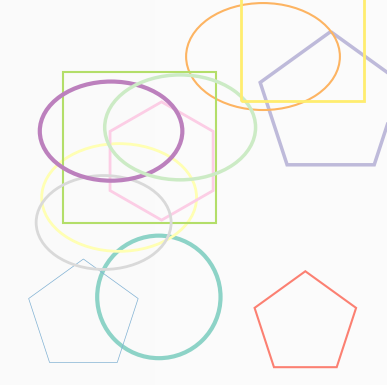[{"shape": "circle", "thickness": 3, "radius": 0.8, "center": [0.41, 0.229]}, {"shape": "oval", "thickness": 2, "radius": 1.0, "center": [0.307, 0.487]}, {"shape": "pentagon", "thickness": 2.5, "radius": 0.96, "center": [0.853, 0.727]}, {"shape": "pentagon", "thickness": 1.5, "radius": 0.69, "center": [0.788, 0.158]}, {"shape": "pentagon", "thickness": 0.5, "radius": 0.74, "center": [0.215, 0.179]}, {"shape": "oval", "thickness": 1.5, "radius": 0.99, "center": [0.679, 0.853]}, {"shape": "square", "thickness": 1.5, "radius": 0.98, "center": [0.36, 0.617]}, {"shape": "hexagon", "thickness": 2, "radius": 0.77, "center": [0.417, 0.582]}, {"shape": "oval", "thickness": 2, "radius": 0.87, "center": [0.267, 0.422]}, {"shape": "oval", "thickness": 3, "radius": 0.92, "center": [0.287, 0.659]}, {"shape": "oval", "thickness": 2.5, "radius": 0.97, "center": [0.465, 0.669]}, {"shape": "square", "thickness": 2, "radius": 0.79, "center": [0.781, 0.896]}]